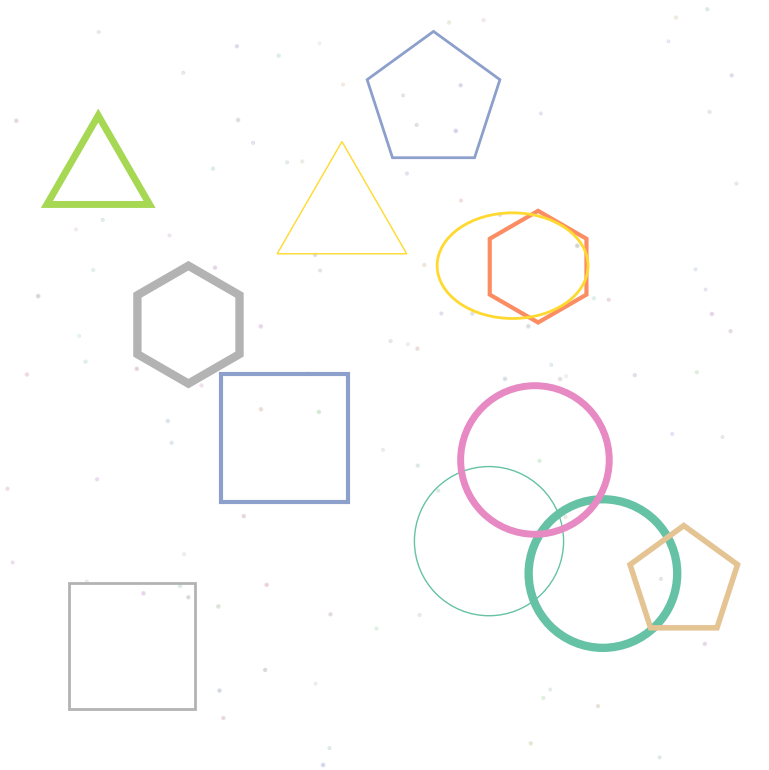[{"shape": "circle", "thickness": 0.5, "radius": 0.48, "center": [0.635, 0.297]}, {"shape": "circle", "thickness": 3, "radius": 0.48, "center": [0.783, 0.255]}, {"shape": "hexagon", "thickness": 1.5, "radius": 0.36, "center": [0.699, 0.654]}, {"shape": "pentagon", "thickness": 1, "radius": 0.45, "center": [0.563, 0.869]}, {"shape": "square", "thickness": 1.5, "radius": 0.41, "center": [0.37, 0.431]}, {"shape": "circle", "thickness": 2.5, "radius": 0.48, "center": [0.695, 0.403]}, {"shape": "triangle", "thickness": 2.5, "radius": 0.38, "center": [0.128, 0.773]}, {"shape": "oval", "thickness": 1, "radius": 0.49, "center": [0.666, 0.655]}, {"shape": "triangle", "thickness": 0.5, "radius": 0.49, "center": [0.444, 0.719]}, {"shape": "pentagon", "thickness": 2, "radius": 0.37, "center": [0.888, 0.244]}, {"shape": "hexagon", "thickness": 3, "radius": 0.38, "center": [0.245, 0.578]}, {"shape": "square", "thickness": 1, "radius": 0.41, "center": [0.172, 0.162]}]